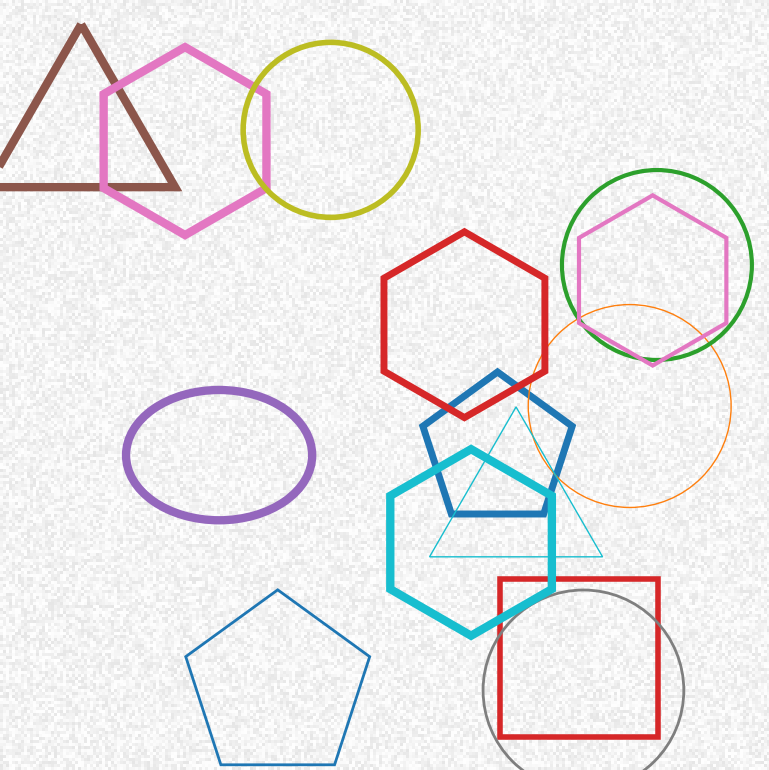[{"shape": "pentagon", "thickness": 1, "radius": 0.63, "center": [0.361, 0.108]}, {"shape": "pentagon", "thickness": 2.5, "radius": 0.51, "center": [0.646, 0.415]}, {"shape": "circle", "thickness": 0.5, "radius": 0.66, "center": [0.818, 0.473]}, {"shape": "circle", "thickness": 1.5, "radius": 0.62, "center": [0.853, 0.656]}, {"shape": "square", "thickness": 2, "radius": 0.51, "center": [0.752, 0.146]}, {"shape": "hexagon", "thickness": 2.5, "radius": 0.6, "center": [0.603, 0.578]}, {"shape": "oval", "thickness": 3, "radius": 0.6, "center": [0.285, 0.409]}, {"shape": "triangle", "thickness": 3, "radius": 0.7, "center": [0.105, 0.827]}, {"shape": "hexagon", "thickness": 3, "radius": 0.61, "center": [0.24, 0.817]}, {"shape": "hexagon", "thickness": 1.5, "radius": 0.55, "center": [0.848, 0.636]}, {"shape": "circle", "thickness": 1, "radius": 0.65, "center": [0.758, 0.103]}, {"shape": "circle", "thickness": 2, "radius": 0.57, "center": [0.429, 0.831]}, {"shape": "hexagon", "thickness": 3, "radius": 0.61, "center": [0.612, 0.296]}, {"shape": "triangle", "thickness": 0.5, "radius": 0.65, "center": [0.67, 0.342]}]